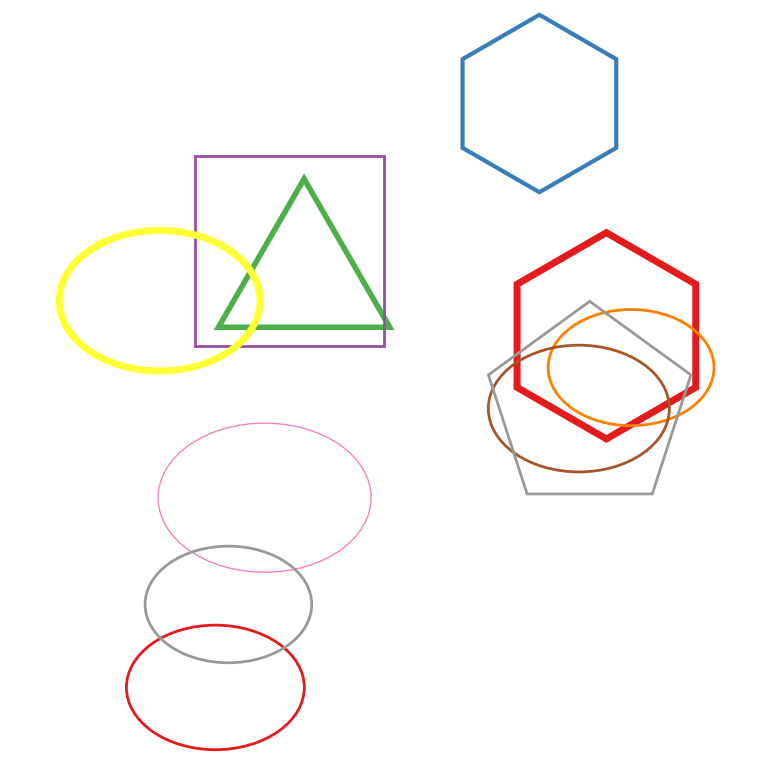[{"shape": "hexagon", "thickness": 2.5, "radius": 0.67, "center": [0.788, 0.564]}, {"shape": "oval", "thickness": 1, "radius": 0.58, "center": [0.28, 0.107]}, {"shape": "hexagon", "thickness": 1.5, "radius": 0.58, "center": [0.701, 0.866]}, {"shape": "triangle", "thickness": 2, "radius": 0.64, "center": [0.395, 0.639]}, {"shape": "square", "thickness": 1, "radius": 0.61, "center": [0.376, 0.674]}, {"shape": "oval", "thickness": 1, "radius": 0.54, "center": [0.82, 0.523]}, {"shape": "oval", "thickness": 2.5, "radius": 0.65, "center": [0.207, 0.61]}, {"shape": "oval", "thickness": 1, "radius": 0.59, "center": [0.752, 0.469]}, {"shape": "oval", "thickness": 0.5, "radius": 0.69, "center": [0.344, 0.354]}, {"shape": "pentagon", "thickness": 1, "radius": 0.69, "center": [0.766, 0.47]}, {"shape": "oval", "thickness": 1, "radius": 0.54, "center": [0.297, 0.215]}]